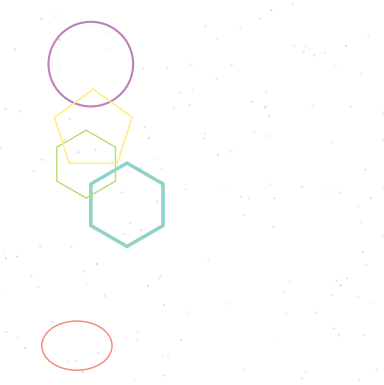[{"shape": "hexagon", "thickness": 2.5, "radius": 0.54, "center": [0.33, 0.468]}, {"shape": "oval", "thickness": 1, "radius": 0.46, "center": [0.2, 0.102]}, {"shape": "hexagon", "thickness": 1, "radius": 0.44, "center": [0.224, 0.574]}, {"shape": "circle", "thickness": 1.5, "radius": 0.55, "center": [0.236, 0.833]}, {"shape": "pentagon", "thickness": 1, "radius": 0.53, "center": [0.242, 0.662]}]